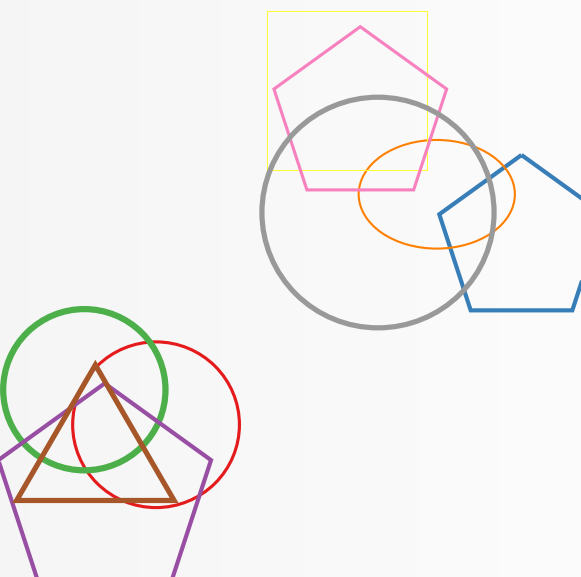[{"shape": "circle", "thickness": 1.5, "radius": 0.72, "center": [0.268, 0.264]}, {"shape": "pentagon", "thickness": 2, "radius": 0.74, "center": [0.897, 0.582]}, {"shape": "circle", "thickness": 3, "radius": 0.7, "center": [0.145, 0.324]}, {"shape": "pentagon", "thickness": 2, "radius": 0.96, "center": [0.18, 0.143]}, {"shape": "oval", "thickness": 1, "radius": 0.67, "center": [0.751, 0.663]}, {"shape": "square", "thickness": 0.5, "radius": 0.69, "center": [0.598, 0.843]}, {"shape": "triangle", "thickness": 2.5, "radius": 0.78, "center": [0.164, 0.211]}, {"shape": "pentagon", "thickness": 1.5, "radius": 0.78, "center": [0.62, 0.797]}, {"shape": "circle", "thickness": 2.5, "radius": 1.0, "center": [0.65, 0.631]}]